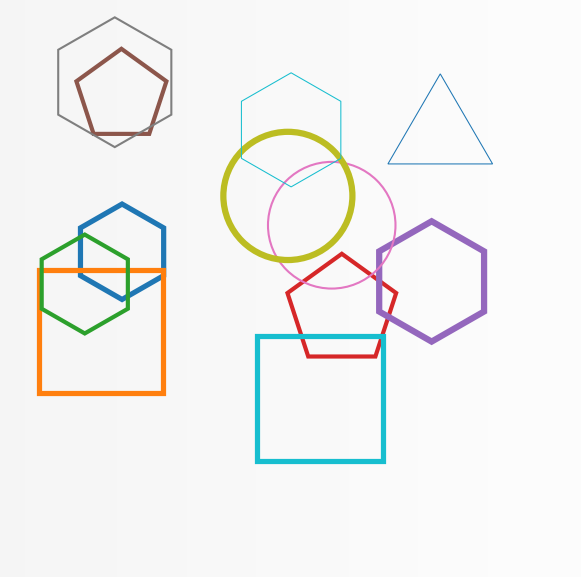[{"shape": "triangle", "thickness": 0.5, "radius": 0.52, "center": [0.757, 0.767]}, {"shape": "hexagon", "thickness": 2.5, "radius": 0.41, "center": [0.21, 0.563]}, {"shape": "square", "thickness": 2.5, "radius": 0.53, "center": [0.174, 0.425]}, {"shape": "hexagon", "thickness": 2, "radius": 0.43, "center": [0.146, 0.507]}, {"shape": "pentagon", "thickness": 2, "radius": 0.49, "center": [0.588, 0.461]}, {"shape": "hexagon", "thickness": 3, "radius": 0.52, "center": [0.743, 0.512]}, {"shape": "pentagon", "thickness": 2, "radius": 0.41, "center": [0.209, 0.833]}, {"shape": "circle", "thickness": 1, "radius": 0.55, "center": [0.571, 0.609]}, {"shape": "hexagon", "thickness": 1, "radius": 0.56, "center": [0.197, 0.857]}, {"shape": "circle", "thickness": 3, "radius": 0.56, "center": [0.495, 0.66]}, {"shape": "hexagon", "thickness": 0.5, "radius": 0.49, "center": [0.501, 0.774]}, {"shape": "square", "thickness": 2.5, "radius": 0.54, "center": [0.55, 0.309]}]